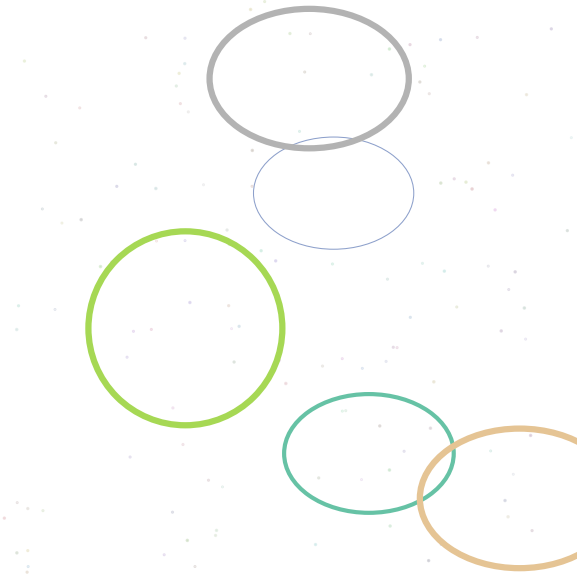[{"shape": "oval", "thickness": 2, "radius": 0.73, "center": [0.639, 0.214]}, {"shape": "oval", "thickness": 0.5, "radius": 0.69, "center": [0.578, 0.665]}, {"shape": "circle", "thickness": 3, "radius": 0.84, "center": [0.321, 0.431]}, {"shape": "oval", "thickness": 3, "radius": 0.86, "center": [0.9, 0.136]}, {"shape": "oval", "thickness": 3, "radius": 0.86, "center": [0.535, 0.863]}]